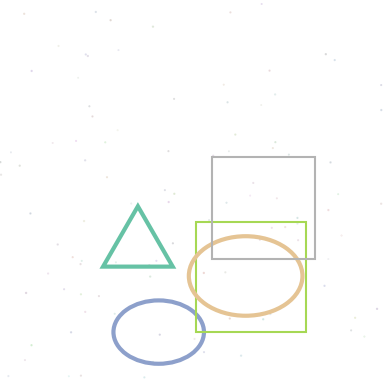[{"shape": "triangle", "thickness": 3, "radius": 0.52, "center": [0.358, 0.36]}, {"shape": "oval", "thickness": 3, "radius": 0.59, "center": [0.412, 0.137]}, {"shape": "square", "thickness": 1.5, "radius": 0.71, "center": [0.653, 0.28]}, {"shape": "oval", "thickness": 3, "radius": 0.74, "center": [0.638, 0.283]}, {"shape": "square", "thickness": 1.5, "radius": 0.67, "center": [0.685, 0.46]}]